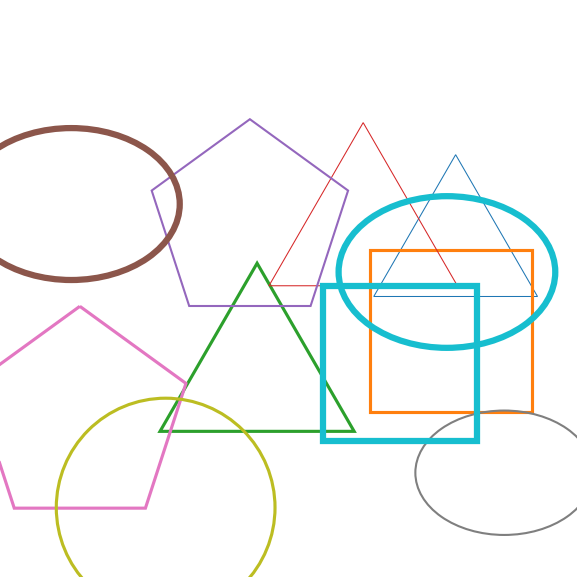[{"shape": "triangle", "thickness": 0.5, "radius": 0.82, "center": [0.789, 0.568]}, {"shape": "square", "thickness": 1.5, "radius": 0.7, "center": [0.781, 0.425]}, {"shape": "triangle", "thickness": 1.5, "radius": 0.97, "center": [0.445, 0.349]}, {"shape": "triangle", "thickness": 0.5, "radius": 0.94, "center": [0.629, 0.598]}, {"shape": "pentagon", "thickness": 1, "radius": 0.89, "center": [0.433, 0.614]}, {"shape": "oval", "thickness": 3, "radius": 0.94, "center": [0.123, 0.646]}, {"shape": "pentagon", "thickness": 1.5, "radius": 0.97, "center": [0.138, 0.276]}, {"shape": "oval", "thickness": 1, "radius": 0.77, "center": [0.873, 0.181]}, {"shape": "circle", "thickness": 1.5, "radius": 0.95, "center": [0.287, 0.12]}, {"shape": "oval", "thickness": 3, "radius": 0.94, "center": [0.774, 0.528]}, {"shape": "square", "thickness": 3, "radius": 0.67, "center": [0.692, 0.37]}]